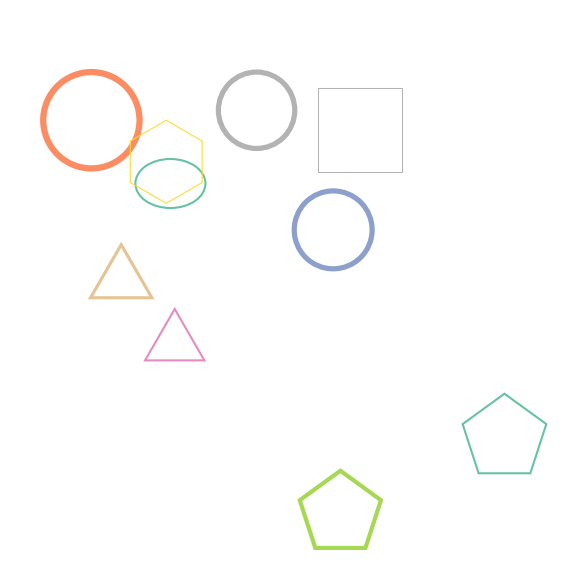[{"shape": "pentagon", "thickness": 1, "radius": 0.38, "center": [0.874, 0.241]}, {"shape": "oval", "thickness": 1, "radius": 0.3, "center": [0.295, 0.681]}, {"shape": "circle", "thickness": 3, "radius": 0.42, "center": [0.158, 0.791]}, {"shape": "circle", "thickness": 2.5, "radius": 0.34, "center": [0.577, 0.601]}, {"shape": "triangle", "thickness": 1, "radius": 0.3, "center": [0.303, 0.405]}, {"shape": "pentagon", "thickness": 2, "radius": 0.37, "center": [0.589, 0.11]}, {"shape": "hexagon", "thickness": 0.5, "radius": 0.36, "center": [0.288, 0.719]}, {"shape": "triangle", "thickness": 1.5, "radius": 0.31, "center": [0.21, 0.514]}, {"shape": "square", "thickness": 0.5, "radius": 0.37, "center": [0.623, 0.774]}, {"shape": "circle", "thickness": 2.5, "radius": 0.33, "center": [0.444, 0.808]}]